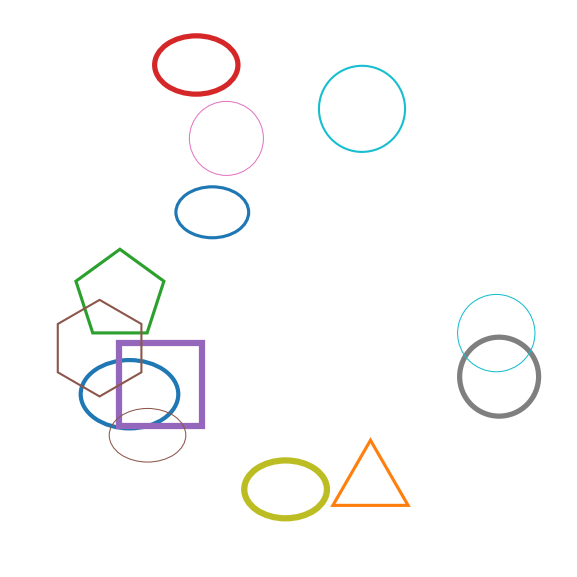[{"shape": "oval", "thickness": 1.5, "radius": 0.31, "center": [0.368, 0.632]}, {"shape": "oval", "thickness": 2, "radius": 0.42, "center": [0.224, 0.316]}, {"shape": "triangle", "thickness": 1.5, "radius": 0.38, "center": [0.642, 0.162]}, {"shape": "pentagon", "thickness": 1.5, "radius": 0.4, "center": [0.208, 0.487]}, {"shape": "oval", "thickness": 2.5, "radius": 0.36, "center": [0.34, 0.887]}, {"shape": "square", "thickness": 3, "radius": 0.36, "center": [0.277, 0.333]}, {"shape": "oval", "thickness": 0.5, "radius": 0.33, "center": [0.255, 0.245]}, {"shape": "hexagon", "thickness": 1, "radius": 0.42, "center": [0.172, 0.396]}, {"shape": "circle", "thickness": 0.5, "radius": 0.32, "center": [0.392, 0.759]}, {"shape": "circle", "thickness": 2.5, "radius": 0.34, "center": [0.864, 0.347]}, {"shape": "oval", "thickness": 3, "radius": 0.36, "center": [0.495, 0.152]}, {"shape": "circle", "thickness": 0.5, "radius": 0.33, "center": [0.859, 0.422]}, {"shape": "circle", "thickness": 1, "radius": 0.37, "center": [0.627, 0.811]}]